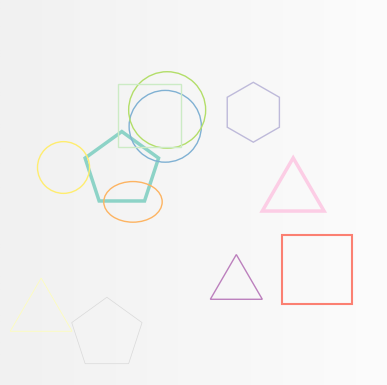[{"shape": "pentagon", "thickness": 2.5, "radius": 0.5, "center": [0.314, 0.559]}, {"shape": "triangle", "thickness": 0.5, "radius": 0.46, "center": [0.106, 0.186]}, {"shape": "hexagon", "thickness": 1, "radius": 0.39, "center": [0.654, 0.708]}, {"shape": "square", "thickness": 1.5, "radius": 0.45, "center": [0.818, 0.301]}, {"shape": "circle", "thickness": 1, "radius": 0.47, "center": [0.426, 0.672]}, {"shape": "oval", "thickness": 1, "radius": 0.38, "center": [0.343, 0.476]}, {"shape": "circle", "thickness": 1, "radius": 0.5, "center": [0.431, 0.714]}, {"shape": "triangle", "thickness": 2.5, "radius": 0.46, "center": [0.757, 0.498]}, {"shape": "pentagon", "thickness": 0.5, "radius": 0.48, "center": [0.276, 0.133]}, {"shape": "triangle", "thickness": 1, "radius": 0.39, "center": [0.61, 0.261]}, {"shape": "square", "thickness": 1, "radius": 0.41, "center": [0.386, 0.7]}, {"shape": "circle", "thickness": 1, "radius": 0.34, "center": [0.164, 0.565]}]